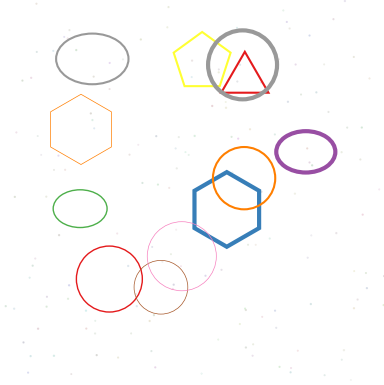[{"shape": "triangle", "thickness": 1.5, "radius": 0.35, "center": [0.636, 0.795]}, {"shape": "circle", "thickness": 1, "radius": 0.43, "center": [0.284, 0.275]}, {"shape": "hexagon", "thickness": 3, "radius": 0.48, "center": [0.589, 0.456]}, {"shape": "oval", "thickness": 1, "radius": 0.35, "center": [0.208, 0.458]}, {"shape": "oval", "thickness": 3, "radius": 0.38, "center": [0.794, 0.606]}, {"shape": "hexagon", "thickness": 0.5, "radius": 0.46, "center": [0.21, 0.664]}, {"shape": "circle", "thickness": 1.5, "radius": 0.4, "center": [0.634, 0.537]}, {"shape": "pentagon", "thickness": 1.5, "radius": 0.39, "center": [0.525, 0.839]}, {"shape": "circle", "thickness": 0.5, "radius": 0.35, "center": [0.418, 0.254]}, {"shape": "circle", "thickness": 0.5, "radius": 0.45, "center": [0.472, 0.334]}, {"shape": "circle", "thickness": 3, "radius": 0.45, "center": [0.63, 0.832]}, {"shape": "oval", "thickness": 1.5, "radius": 0.47, "center": [0.24, 0.847]}]